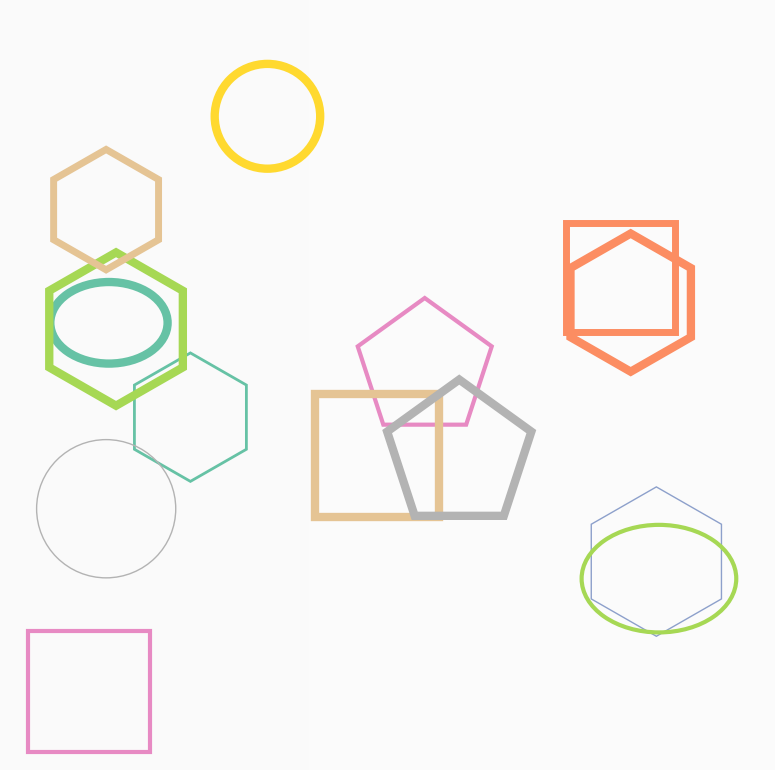[{"shape": "hexagon", "thickness": 1, "radius": 0.42, "center": [0.246, 0.458]}, {"shape": "oval", "thickness": 3, "radius": 0.38, "center": [0.141, 0.581]}, {"shape": "hexagon", "thickness": 3, "radius": 0.45, "center": [0.814, 0.607]}, {"shape": "square", "thickness": 2.5, "radius": 0.35, "center": [0.801, 0.64]}, {"shape": "hexagon", "thickness": 0.5, "radius": 0.48, "center": [0.847, 0.271]}, {"shape": "square", "thickness": 1.5, "radius": 0.39, "center": [0.115, 0.102]}, {"shape": "pentagon", "thickness": 1.5, "radius": 0.45, "center": [0.548, 0.522]}, {"shape": "hexagon", "thickness": 3, "radius": 0.5, "center": [0.15, 0.573]}, {"shape": "oval", "thickness": 1.5, "radius": 0.5, "center": [0.85, 0.249]}, {"shape": "circle", "thickness": 3, "radius": 0.34, "center": [0.345, 0.849]}, {"shape": "hexagon", "thickness": 2.5, "radius": 0.39, "center": [0.137, 0.728]}, {"shape": "square", "thickness": 3, "radius": 0.4, "center": [0.487, 0.409]}, {"shape": "circle", "thickness": 0.5, "radius": 0.45, "center": [0.137, 0.339]}, {"shape": "pentagon", "thickness": 3, "radius": 0.49, "center": [0.593, 0.409]}]